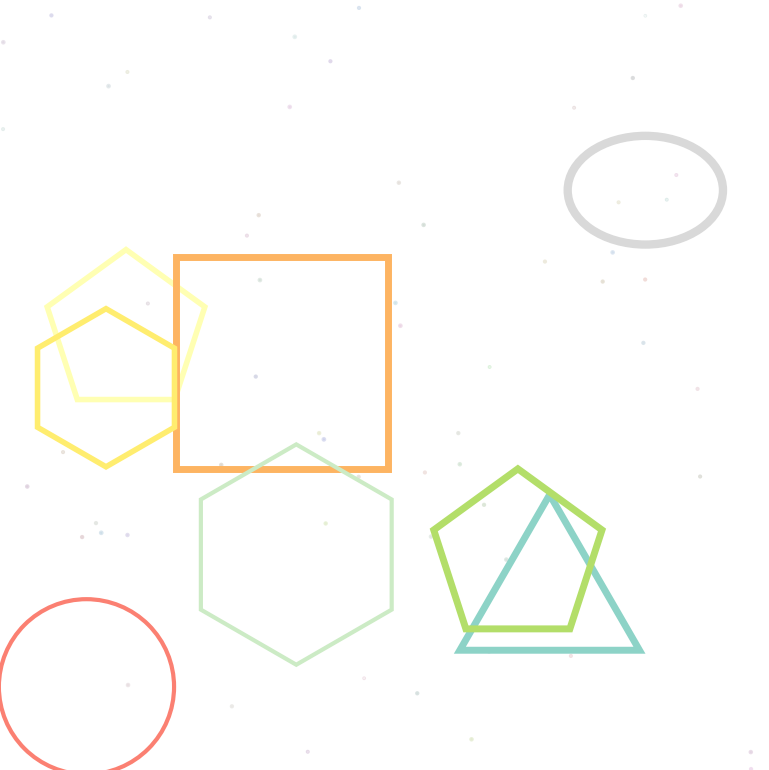[{"shape": "triangle", "thickness": 2.5, "radius": 0.67, "center": [0.714, 0.223]}, {"shape": "pentagon", "thickness": 2, "radius": 0.54, "center": [0.164, 0.568]}, {"shape": "circle", "thickness": 1.5, "radius": 0.57, "center": [0.112, 0.108]}, {"shape": "square", "thickness": 2.5, "radius": 0.69, "center": [0.366, 0.529]}, {"shape": "pentagon", "thickness": 2.5, "radius": 0.57, "center": [0.673, 0.276]}, {"shape": "oval", "thickness": 3, "radius": 0.5, "center": [0.838, 0.753]}, {"shape": "hexagon", "thickness": 1.5, "radius": 0.72, "center": [0.385, 0.28]}, {"shape": "hexagon", "thickness": 2, "radius": 0.51, "center": [0.138, 0.496]}]